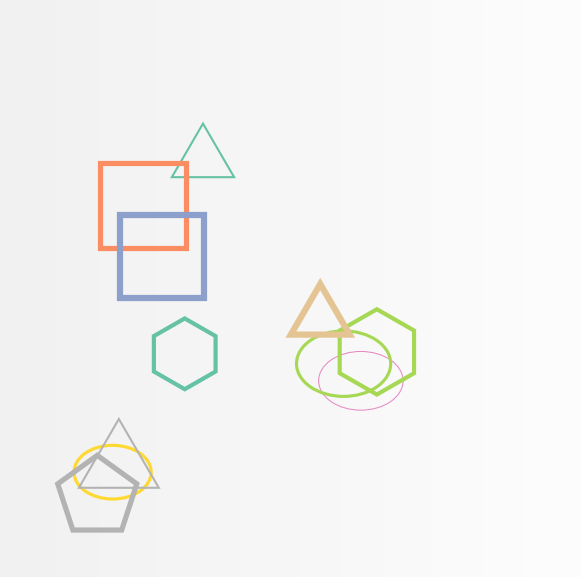[{"shape": "triangle", "thickness": 1, "radius": 0.31, "center": [0.349, 0.723]}, {"shape": "hexagon", "thickness": 2, "radius": 0.31, "center": [0.318, 0.386]}, {"shape": "square", "thickness": 2.5, "radius": 0.37, "center": [0.247, 0.643]}, {"shape": "square", "thickness": 3, "radius": 0.36, "center": [0.279, 0.555]}, {"shape": "oval", "thickness": 0.5, "radius": 0.36, "center": [0.621, 0.34]}, {"shape": "hexagon", "thickness": 2, "radius": 0.37, "center": [0.648, 0.39]}, {"shape": "oval", "thickness": 1.5, "radius": 0.41, "center": [0.591, 0.369]}, {"shape": "oval", "thickness": 1.5, "radius": 0.33, "center": [0.194, 0.182]}, {"shape": "triangle", "thickness": 3, "radius": 0.29, "center": [0.551, 0.449]}, {"shape": "triangle", "thickness": 1, "radius": 0.4, "center": [0.204, 0.194]}, {"shape": "pentagon", "thickness": 2.5, "radius": 0.36, "center": [0.167, 0.139]}]